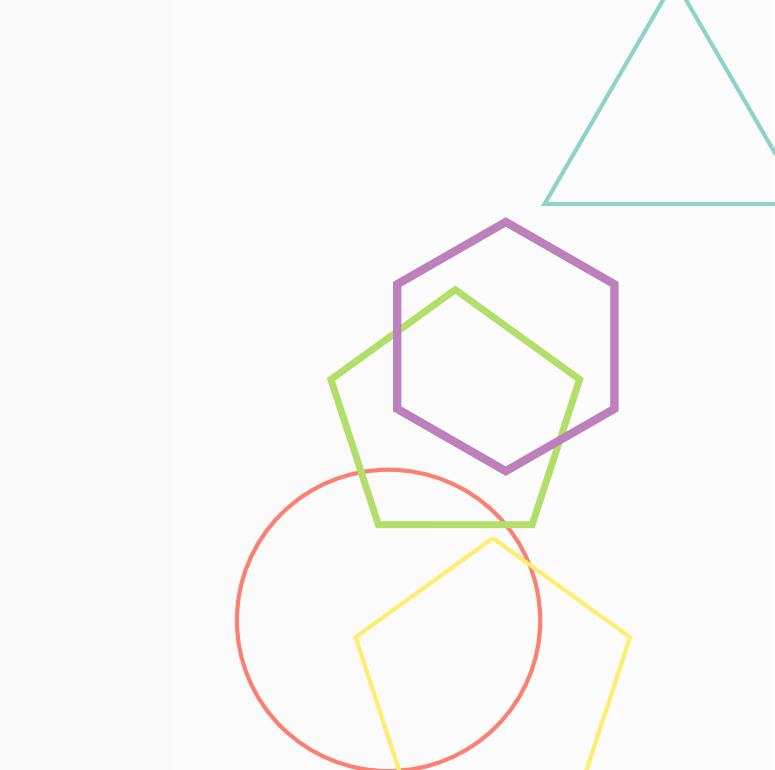[{"shape": "triangle", "thickness": 1.5, "radius": 0.97, "center": [0.87, 0.832]}, {"shape": "circle", "thickness": 1.5, "radius": 0.98, "center": [0.501, 0.194]}, {"shape": "pentagon", "thickness": 2.5, "radius": 0.84, "center": [0.587, 0.455]}, {"shape": "hexagon", "thickness": 3, "radius": 0.81, "center": [0.653, 0.55]}, {"shape": "pentagon", "thickness": 1.5, "radius": 0.93, "center": [0.636, 0.115]}]